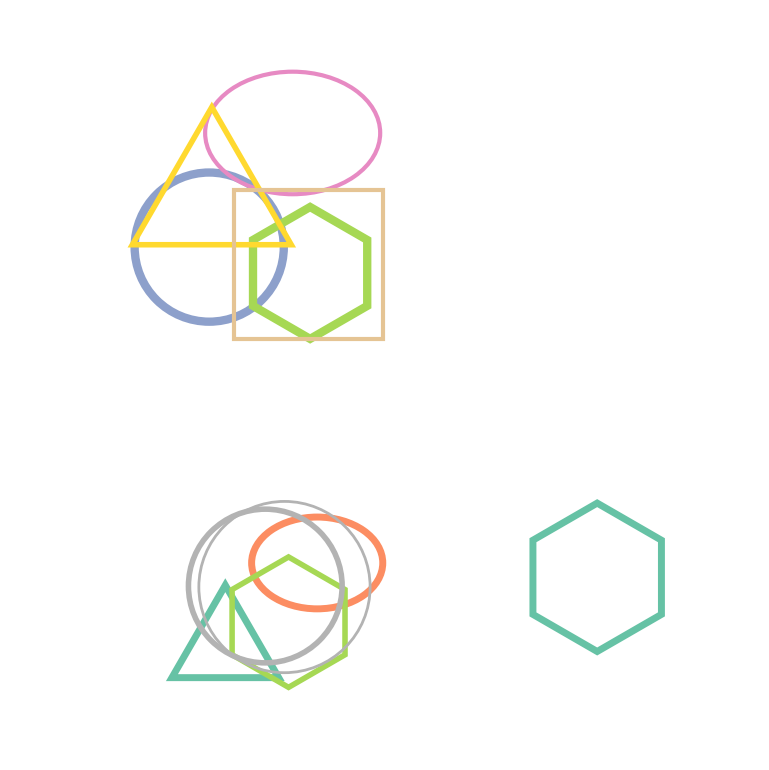[{"shape": "hexagon", "thickness": 2.5, "radius": 0.48, "center": [0.776, 0.25]}, {"shape": "triangle", "thickness": 2.5, "radius": 0.4, "center": [0.293, 0.16]}, {"shape": "oval", "thickness": 2.5, "radius": 0.43, "center": [0.412, 0.269]}, {"shape": "circle", "thickness": 3, "radius": 0.48, "center": [0.272, 0.679]}, {"shape": "oval", "thickness": 1.5, "radius": 0.57, "center": [0.38, 0.827]}, {"shape": "hexagon", "thickness": 3, "radius": 0.43, "center": [0.403, 0.646]}, {"shape": "hexagon", "thickness": 2, "radius": 0.42, "center": [0.375, 0.192]}, {"shape": "triangle", "thickness": 2, "radius": 0.6, "center": [0.275, 0.742]}, {"shape": "square", "thickness": 1.5, "radius": 0.48, "center": [0.401, 0.656]}, {"shape": "circle", "thickness": 1, "radius": 0.56, "center": [0.369, 0.238]}, {"shape": "circle", "thickness": 2, "radius": 0.5, "center": [0.345, 0.239]}]